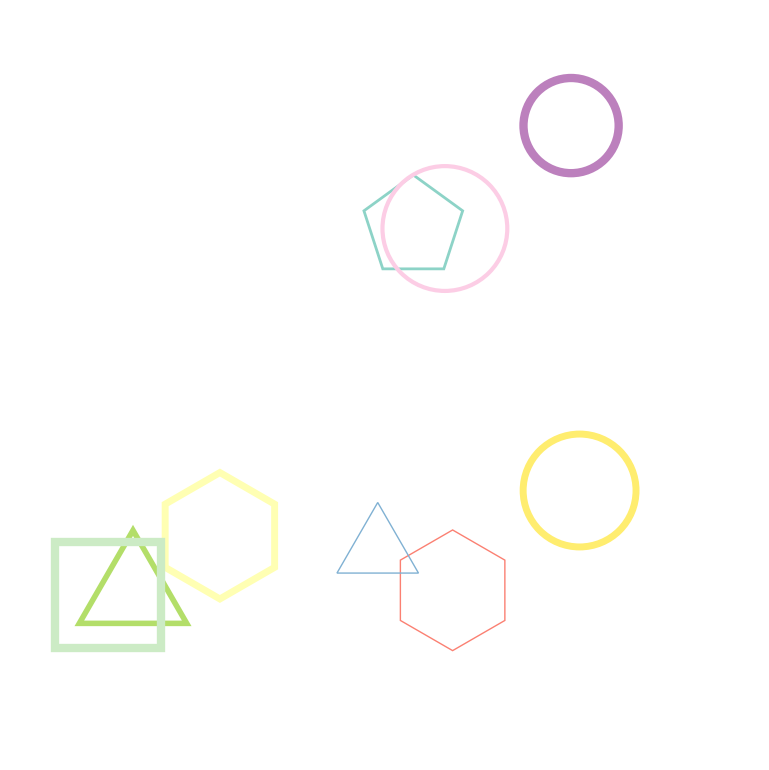[{"shape": "pentagon", "thickness": 1, "radius": 0.34, "center": [0.537, 0.705]}, {"shape": "hexagon", "thickness": 2.5, "radius": 0.41, "center": [0.286, 0.304]}, {"shape": "hexagon", "thickness": 0.5, "radius": 0.39, "center": [0.588, 0.233]}, {"shape": "triangle", "thickness": 0.5, "radius": 0.31, "center": [0.491, 0.286]}, {"shape": "triangle", "thickness": 2, "radius": 0.4, "center": [0.173, 0.231]}, {"shape": "circle", "thickness": 1.5, "radius": 0.41, "center": [0.578, 0.703]}, {"shape": "circle", "thickness": 3, "radius": 0.31, "center": [0.742, 0.837]}, {"shape": "square", "thickness": 3, "radius": 0.34, "center": [0.141, 0.227]}, {"shape": "circle", "thickness": 2.5, "radius": 0.37, "center": [0.753, 0.363]}]